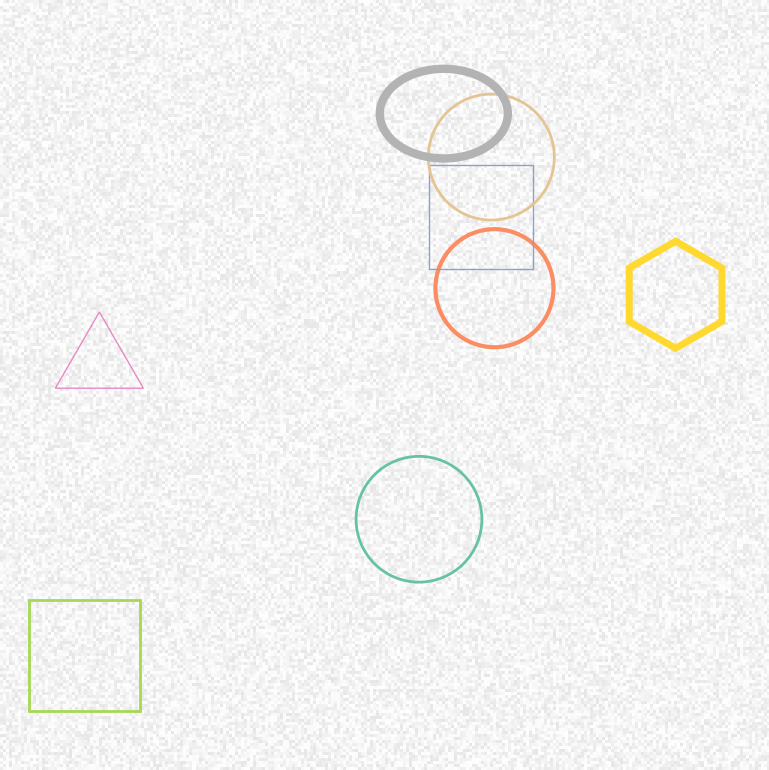[{"shape": "circle", "thickness": 1, "radius": 0.41, "center": [0.544, 0.326]}, {"shape": "circle", "thickness": 1.5, "radius": 0.38, "center": [0.642, 0.626]}, {"shape": "square", "thickness": 0.5, "radius": 0.34, "center": [0.624, 0.718]}, {"shape": "triangle", "thickness": 0.5, "radius": 0.33, "center": [0.129, 0.529]}, {"shape": "square", "thickness": 1, "radius": 0.36, "center": [0.11, 0.149]}, {"shape": "hexagon", "thickness": 2.5, "radius": 0.35, "center": [0.877, 0.617]}, {"shape": "circle", "thickness": 1, "radius": 0.41, "center": [0.638, 0.796]}, {"shape": "oval", "thickness": 3, "radius": 0.42, "center": [0.576, 0.852]}]